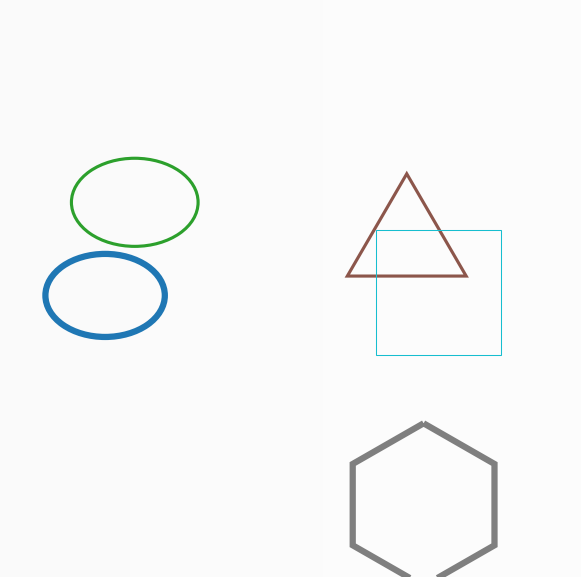[{"shape": "oval", "thickness": 3, "radius": 0.51, "center": [0.181, 0.488]}, {"shape": "oval", "thickness": 1.5, "radius": 0.54, "center": [0.232, 0.649]}, {"shape": "triangle", "thickness": 1.5, "radius": 0.59, "center": [0.7, 0.58]}, {"shape": "hexagon", "thickness": 3, "radius": 0.7, "center": [0.729, 0.125]}, {"shape": "square", "thickness": 0.5, "radius": 0.54, "center": [0.754, 0.492]}]